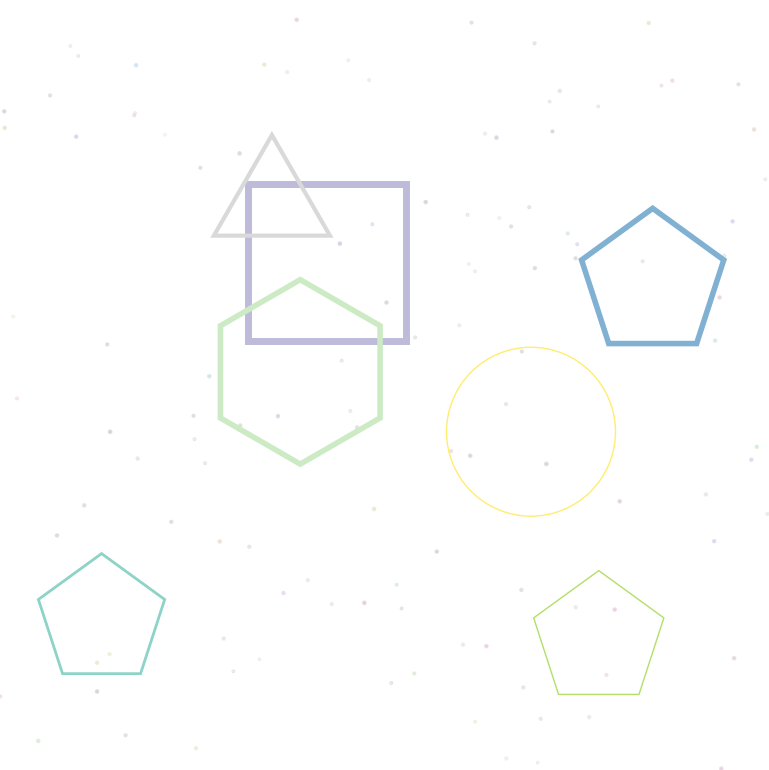[{"shape": "pentagon", "thickness": 1, "radius": 0.43, "center": [0.132, 0.195]}, {"shape": "square", "thickness": 2.5, "radius": 0.51, "center": [0.425, 0.659]}, {"shape": "pentagon", "thickness": 2, "radius": 0.49, "center": [0.848, 0.632]}, {"shape": "pentagon", "thickness": 0.5, "radius": 0.44, "center": [0.778, 0.17]}, {"shape": "triangle", "thickness": 1.5, "radius": 0.44, "center": [0.353, 0.738]}, {"shape": "hexagon", "thickness": 2, "radius": 0.6, "center": [0.39, 0.517]}, {"shape": "circle", "thickness": 0.5, "radius": 0.55, "center": [0.69, 0.439]}]